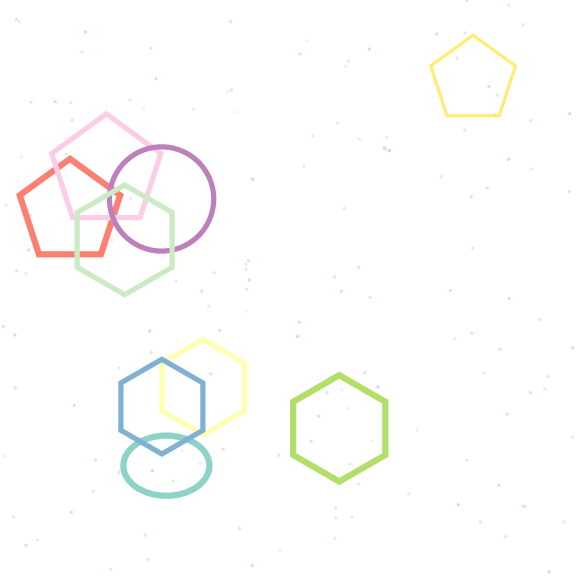[{"shape": "oval", "thickness": 3, "radius": 0.37, "center": [0.288, 0.193]}, {"shape": "hexagon", "thickness": 2.5, "radius": 0.41, "center": [0.352, 0.329]}, {"shape": "pentagon", "thickness": 3, "radius": 0.46, "center": [0.121, 0.633]}, {"shape": "hexagon", "thickness": 2.5, "radius": 0.41, "center": [0.28, 0.295]}, {"shape": "hexagon", "thickness": 3, "radius": 0.46, "center": [0.587, 0.257]}, {"shape": "pentagon", "thickness": 2.5, "radius": 0.5, "center": [0.184, 0.703]}, {"shape": "circle", "thickness": 2.5, "radius": 0.45, "center": [0.28, 0.655]}, {"shape": "hexagon", "thickness": 2.5, "radius": 0.47, "center": [0.216, 0.584]}, {"shape": "pentagon", "thickness": 1.5, "radius": 0.39, "center": [0.819, 0.861]}]